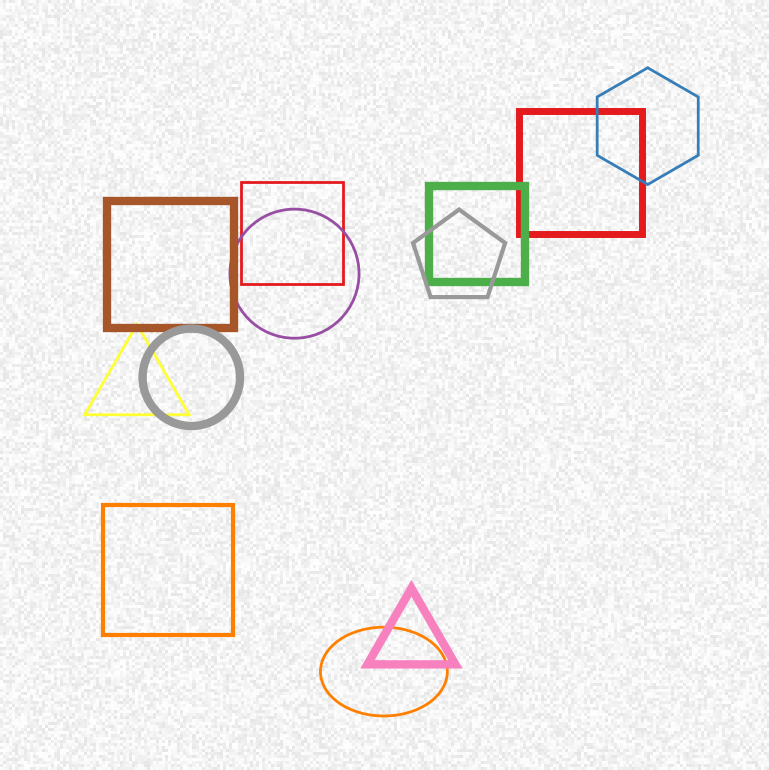[{"shape": "square", "thickness": 1, "radius": 0.33, "center": [0.379, 0.697]}, {"shape": "square", "thickness": 2.5, "radius": 0.4, "center": [0.754, 0.776]}, {"shape": "hexagon", "thickness": 1, "radius": 0.38, "center": [0.841, 0.836]}, {"shape": "square", "thickness": 3, "radius": 0.31, "center": [0.619, 0.696]}, {"shape": "circle", "thickness": 1, "radius": 0.42, "center": [0.382, 0.645]}, {"shape": "square", "thickness": 1.5, "radius": 0.42, "center": [0.219, 0.26]}, {"shape": "oval", "thickness": 1, "radius": 0.41, "center": [0.499, 0.128]}, {"shape": "triangle", "thickness": 1, "radius": 0.39, "center": [0.178, 0.501]}, {"shape": "square", "thickness": 3, "radius": 0.41, "center": [0.222, 0.656]}, {"shape": "triangle", "thickness": 3, "radius": 0.33, "center": [0.534, 0.17]}, {"shape": "circle", "thickness": 3, "radius": 0.32, "center": [0.248, 0.51]}, {"shape": "pentagon", "thickness": 1.5, "radius": 0.31, "center": [0.596, 0.665]}]